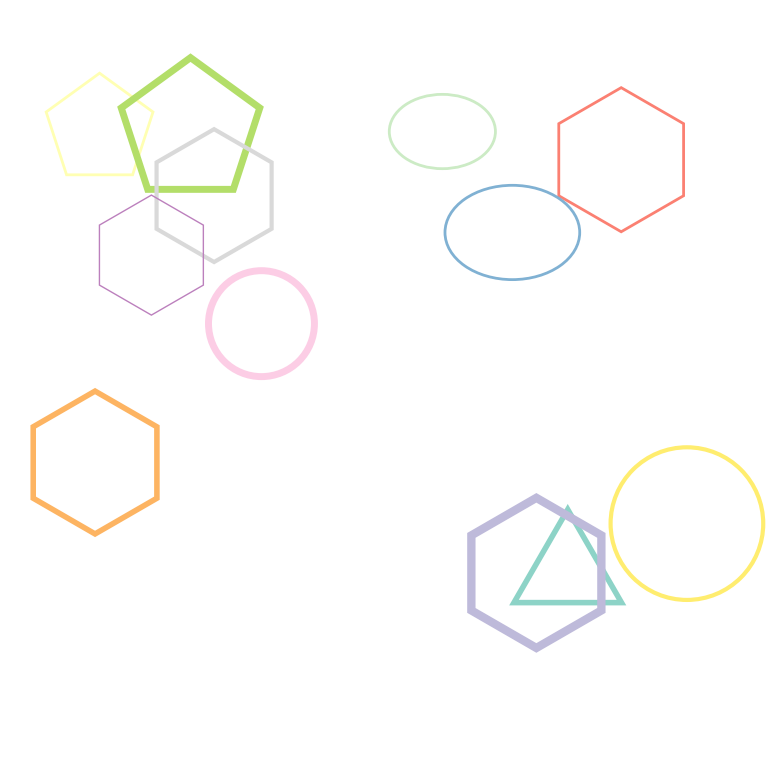[{"shape": "triangle", "thickness": 2, "radius": 0.4, "center": [0.737, 0.258]}, {"shape": "pentagon", "thickness": 1, "radius": 0.36, "center": [0.129, 0.832]}, {"shape": "hexagon", "thickness": 3, "radius": 0.49, "center": [0.697, 0.256]}, {"shape": "hexagon", "thickness": 1, "radius": 0.47, "center": [0.807, 0.793]}, {"shape": "oval", "thickness": 1, "radius": 0.44, "center": [0.665, 0.698]}, {"shape": "hexagon", "thickness": 2, "radius": 0.46, "center": [0.123, 0.399]}, {"shape": "pentagon", "thickness": 2.5, "radius": 0.47, "center": [0.247, 0.831]}, {"shape": "circle", "thickness": 2.5, "radius": 0.34, "center": [0.34, 0.58]}, {"shape": "hexagon", "thickness": 1.5, "radius": 0.43, "center": [0.278, 0.746]}, {"shape": "hexagon", "thickness": 0.5, "radius": 0.39, "center": [0.197, 0.669]}, {"shape": "oval", "thickness": 1, "radius": 0.34, "center": [0.574, 0.829]}, {"shape": "circle", "thickness": 1.5, "radius": 0.5, "center": [0.892, 0.32]}]